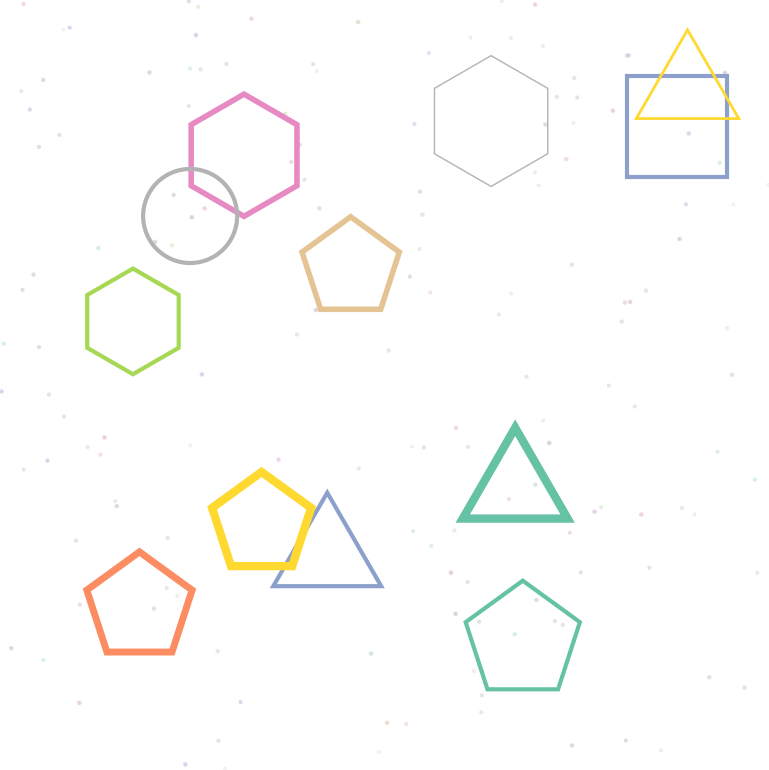[{"shape": "triangle", "thickness": 3, "radius": 0.39, "center": [0.669, 0.366]}, {"shape": "pentagon", "thickness": 1.5, "radius": 0.39, "center": [0.679, 0.168]}, {"shape": "pentagon", "thickness": 2.5, "radius": 0.36, "center": [0.181, 0.211]}, {"shape": "triangle", "thickness": 1.5, "radius": 0.4, "center": [0.425, 0.279]}, {"shape": "square", "thickness": 1.5, "radius": 0.33, "center": [0.879, 0.836]}, {"shape": "hexagon", "thickness": 2, "radius": 0.4, "center": [0.317, 0.798]}, {"shape": "hexagon", "thickness": 1.5, "radius": 0.34, "center": [0.173, 0.583]}, {"shape": "pentagon", "thickness": 3, "radius": 0.34, "center": [0.34, 0.319]}, {"shape": "triangle", "thickness": 1, "radius": 0.38, "center": [0.893, 0.884]}, {"shape": "pentagon", "thickness": 2, "radius": 0.33, "center": [0.455, 0.652]}, {"shape": "hexagon", "thickness": 0.5, "radius": 0.42, "center": [0.638, 0.843]}, {"shape": "circle", "thickness": 1.5, "radius": 0.31, "center": [0.247, 0.719]}]